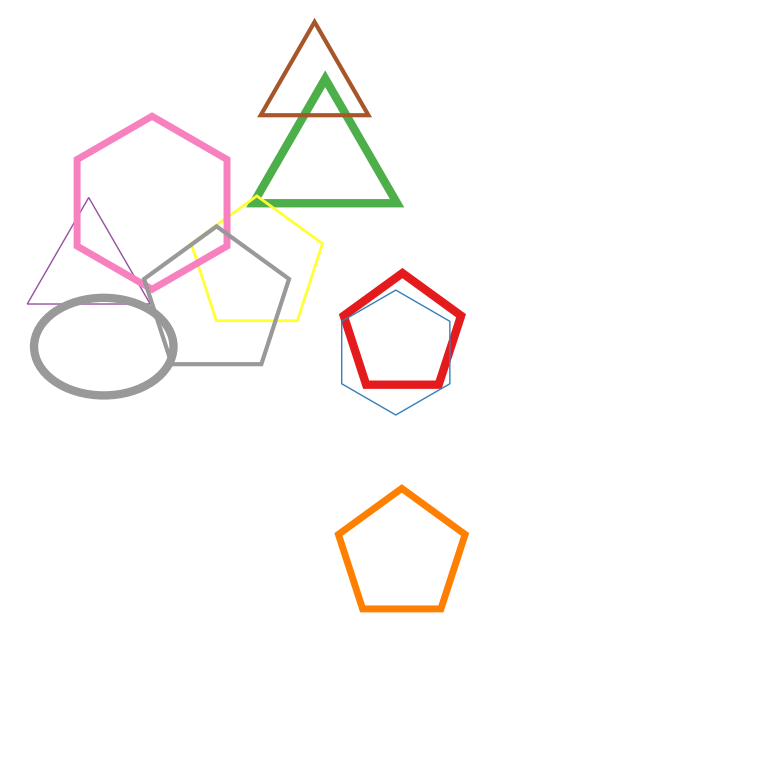[{"shape": "pentagon", "thickness": 3, "radius": 0.4, "center": [0.523, 0.565]}, {"shape": "hexagon", "thickness": 0.5, "radius": 0.41, "center": [0.514, 0.542]}, {"shape": "triangle", "thickness": 3, "radius": 0.54, "center": [0.422, 0.79]}, {"shape": "triangle", "thickness": 0.5, "radius": 0.46, "center": [0.115, 0.651]}, {"shape": "pentagon", "thickness": 2.5, "radius": 0.43, "center": [0.522, 0.279]}, {"shape": "pentagon", "thickness": 1, "radius": 0.45, "center": [0.334, 0.656]}, {"shape": "triangle", "thickness": 1.5, "radius": 0.4, "center": [0.409, 0.891]}, {"shape": "hexagon", "thickness": 2.5, "radius": 0.56, "center": [0.197, 0.737]}, {"shape": "pentagon", "thickness": 1.5, "radius": 0.49, "center": [0.281, 0.607]}, {"shape": "oval", "thickness": 3, "radius": 0.45, "center": [0.135, 0.55]}]